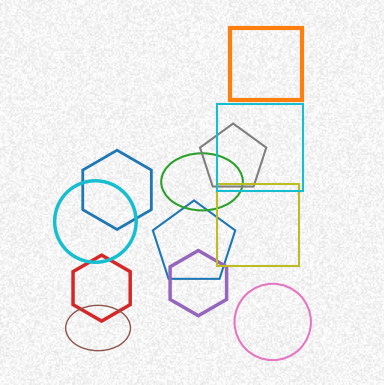[{"shape": "hexagon", "thickness": 2, "radius": 0.51, "center": [0.304, 0.507]}, {"shape": "pentagon", "thickness": 1.5, "radius": 0.56, "center": [0.504, 0.367]}, {"shape": "square", "thickness": 3, "radius": 0.47, "center": [0.691, 0.834]}, {"shape": "oval", "thickness": 1.5, "radius": 0.53, "center": [0.525, 0.528]}, {"shape": "hexagon", "thickness": 2.5, "radius": 0.43, "center": [0.264, 0.252]}, {"shape": "hexagon", "thickness": 2.5, "radius": 0.42, "center": [0.515, 0.265]}, {"shape": "oval", "thickness": 1, "radius": 0.42, "center": [0.255, 0.148]}, {"shape": "circle", "thickness": 1.5, "radius": 0.5, "center": [0.708, 0.164]}, {"shape": "pentagon", "thickness": 1.5, "radius": 0.45, "center": [0.606, 0.589]}, {"shape": "square", "thickness": 1.5, "radius": 0.53, "center": [0.67, 0.415]}, {"shape": "circle", "thickness": 2.5, "radius": 0.53, "center": [0.248, 0.425]}, {"shape": "square", "thickness": 1.5, "radius": 0.56, "center": [0.675, 0.618]}]